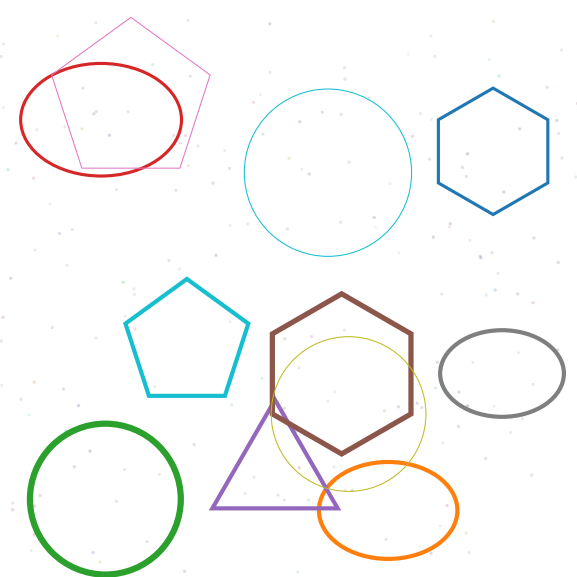[{"shape": "hexagon", "thickness": 1.5, "radius": 0.55, "center": [0.854, 0.737]}, {"shape": "oval", "thickness": 2, "radius": 0.6, "center": [0.672, 0.115]}, {"shape": "circle", "thickness": 3, "radius": 0.65, "center": [0.182, 0.135]}, {"shape": "oval", "thickness": 1.5, "radius": 0.7, "center": [0.175, 0.792]}, {"shape": "triangle", "thickness": 2, "radius": 0.63, "center": [0.476, 0.181]}, {"shape": "hexagon", "thickness": 2.5, "radius": 0.69, "center": [0.592, 0.352]}, {"shape": "pentagon", "thickness": 0.5, "radius": 0.72, "center": [0.227, 0.825]}, {"shape": "oval", "thickness": 2, "radius": 0.54, "center": [0.869, 0.352]}, {"shape": "circle", "thickness": 0.5, "radius": 0.67, "center": [0.604, 0.282]}, {"shape": "circle", "thickness": 0.5, "radius": 0.72, "center": [0.568, 0.7]}, {"shape": "pentagon", "thickness": 2, "radius": 0.56, "center": [0.324, 0.404]}]